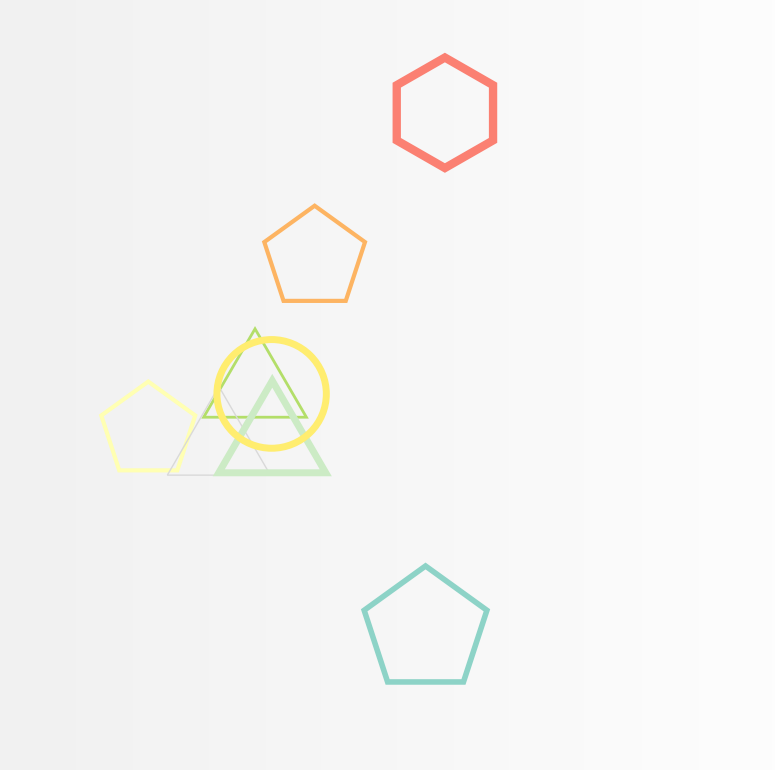[{"shape": "pentagon", "thickness": 2, "radius": 0.42, "center": [0.549, 0.182]}, {"shape": "pentagon", "thickness": 1.5, "radius": 0.32, "center": [0.191, 0.441]}, {"shape": "hexagon", "thickness": 3, "radius": 0.36, "center": [0.574, 0.854]}, {"shape": "pentagon", "thickness": 1.5, "radius": 0.34, "center": [0.406, 0.665]}, {"shape": "triangle", "thickness": 1, "radius": 0.38, "center": [0.329, 0.496]}, {"shape": "triangle", "thickness": 0.5, "radius": 0.38, "center": [0.282, 0.421]}, {"shape": "triangle", "thickness": 2.5, "radius": 0.4, "center": [0.351, 0.426]}, {"shape": "circle", "thickness": 2.5, "radius": 0.35, "center": [0.35, 0.488]}]